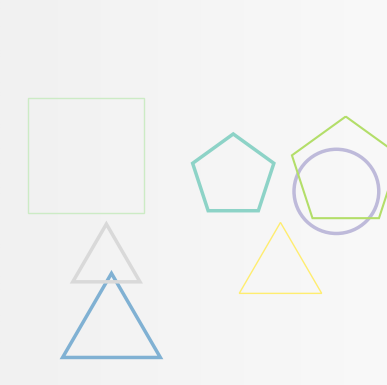[{"shape": "pentagon", "thickness": 2.5, "radius": 0.55, "center": [0.602, 0.542]}, {"shape": "circle", "thickness": 2.5, "radius": 0.55, "center": [0.868, 0.503]}, {"shape": "triangle", "thickness": 2.5, "radius": 0.73, "center": [0.288, 0.144]}, {"shape": "pentagon", "thickness": 1.5, "radius": 0.73, "center": [0.892, 0.551]}, {"shape": "triangle", "thickness": 2.5, "radius": 0.5, "center": [0.275, 0.318]}, {"shape": "square", "thickness": 1, "radius": 0.75, "center": [0.222, 0.596]}, {"shape": "triangle", "thickness": 1, "radius": 0.61, "center": [0.724, 0.299]}]